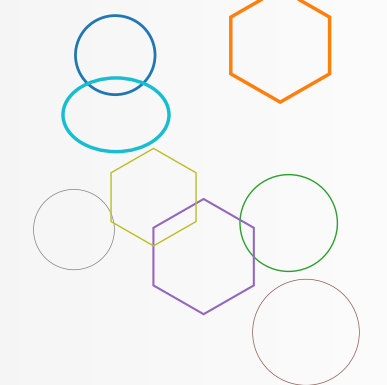[{"shape": "circle", "thickness": 2, "radius": 0.51, "center": [0.297, 0.857]}, {"shape": "hexagon", "thickness": 2.5, "radius": 0.74, "center": [0.723, 0.882]}, {"shape": "circle", "thickness": 1, "radius": 0.63, "center": [0.745, 0.421]}, {"shape": "hexagon", "thickness": 1.5, "radius": 0.75, "center": [0.525, 0.334]}, {"shape": "circle", "thickness": 0.5, "radius": 0.69, "center": [0.79, 0.137]}, {"shape": "circle", "thickness": 0.5, "radius": 0.52, "center": [0.191, 0.404]}, {"shape": "hexagon", "thickness": 1, "radius": 0.63, "center": [0.396, 0.488]}, {"shape": "oval", "thickness": 2.5, "radius": 0.68, "center": [0.299, 0.702]}]